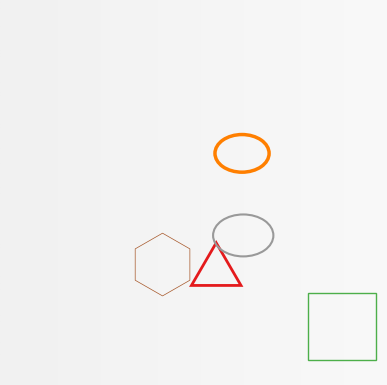[{"shape": "triangle", "thickness": 2, "radius": 0.37, "center": [0.558, 0.295]}, {"shape": "square", "thickness": 1, "radius": 0.43, "center": [0.883, 0.152]}, {"shape": "oval", "thickness": 2.5, "radius": 0.35, "center": [0.625, 0.602]}, {"shape": "hexagon", "thickness": 0.5, "radius": 0.41, "center": [0.419, 0.313]}, {"shape": "oval", "thickness": 1.5, "radius": 0.39, "center": [0.628, 0.388]}]